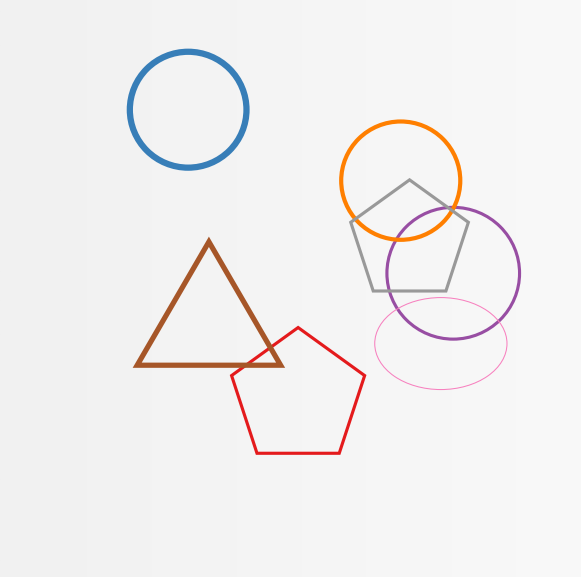[{"shape": "pentagon", "thickness": 1.5, "radius": 0.6, "center": [0.513, 0.312]}, {"shape": "circle", "thickness": 3, "radius": 0.5, "center": [0.324, 0.809]}, {"shape": "circle", "thickness": 1.5, "radius": 0.57, "center": [0.78, 0.526]}, {"shape": "circle", "thickness": 2, "radius": 0.51, "center": [0.689, 0.686]}, {"shape": "triangle", "thickness": 2.5, "radius": 0.71, "center": [0.359, 0.438]}, {"shape": "oval", "thickness": 0.5, "radius": 0.57, "center": [0.758, 0.404]}, {"shape": "pentagon", "thickness": 1.5, "radius": 0.53, "center": [0.705, 0.581]}]